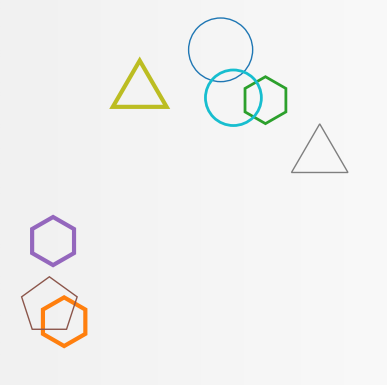[{"shape": "circle", "thickness": 1, "radius": 0.41, "center": [0.569, 0.871]}, {"shape": "hexagon", "thickness": 3, "radius": 0.32, "center": [0.166, 0.164]}, {"shape": "hexagon", "thickness": 2, "radius": 0.3, "center": [0.685, 0.74]}, {"shape": "hexagon", "thickness": 3, "radius": 0.31, "center": [0.137, 0.374]}, {"shape": "pentagon", "thickness": 1, "radius": 0.38, "center": [0.127, 0.206]}, {"shape": "triangle", "thickness": 1, "radius": 0.42, "center": [0.825, 0.594]}, {"shape": "triangle", "thickness": 3, "radius": 0.4, "center": [0.361, 0.763]}, {"shape": "circle", "thickness": 2, "radius": 0.36, "center": [0.602, 0.746]}]